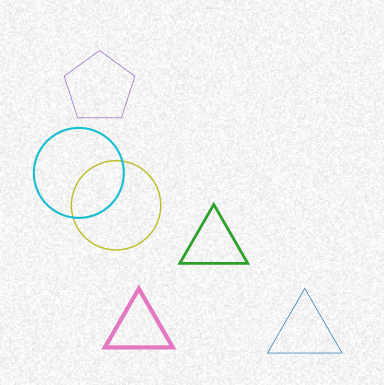[{"shape": "triangle", "thickness": 0.5, "radius": 0.56, "center": [0.792, 0.139]}, {"shape": "triangle", "thickness": 2, "radius": 0.51, "center": [0.555, 0.367]}, {"shape": "pentagon", "thickness": 0.5, "radius": 0.48, "center": [0.259, 0.772]}, {"shape": "triangle", "thickness": 3, "radius": 0.51, "center": [0.361, 0.149]}, {"shape": "circle", "thickness": 1, "radius": 0.58, "center": [0.301, 0.467]}, {"shape": "circle", "thickness": 1.5, "radius": 0.58, "center": [0.205, 0.551]}]